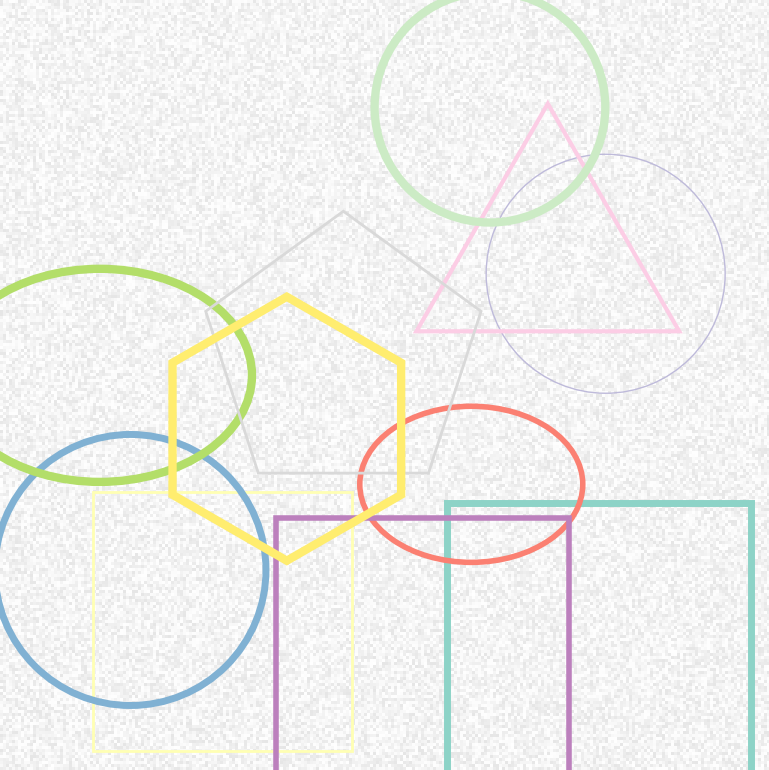[{"shape": "square", "thickness": 2.5, "radius": 0.99, "center": [0.778, 0.15]}, {"shape": "square", "thickness": 1, "radius": 0.84, "center": [0.289, 0.193]}, {"shape": "circle", "thickness": 0.5, "radius": 0.78, "center": [0.787, 0.644]}, {"shape": "oval", "thickness": 2, "radius": 0.72, "center": [0.612, 0.371]}, {"shape": "circle", "thickness": 2.5, "radius": 0.88, "center": [0.169, 0.26]}, {"shape": "oval", "thickness": 3, "radius": 0.99, "center": [0.13, 0.513]}, {"shape": "triangle", "thickness": 1.5, "radius": 0.99, "center": [0.711, 0.668]}, {"shape": "pentagon", "thickness": 1, "radius": 0.94, "center": [0.446, 0.538]}, {"shape": "square", "thickness": 2, "radius": 0.95, "center": [0.548, 0.137]}, {"shape": "circle", "thickness": 3, "radius": 0.75, "center": [0.636, 0.861]}, {"shape": "hexagon", "thickness": 3, "radius": 0.86, "center": [0.373, 0.443]}]